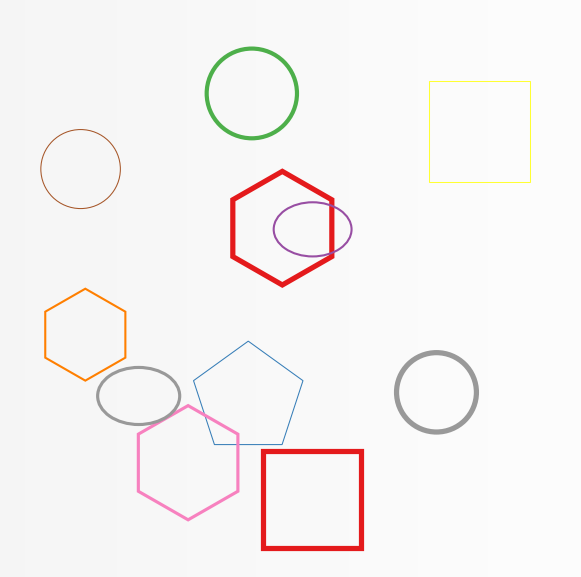[{"shape": "hexagon", "thickness": 2.5, "radius": 0.49, "center": [0.486, 0.604]}, {"shape": "square", "thickness": 2.5, "radius": 0.42, "center": [0.536, 0.134]}, {"shape": "pentagon", "thickness": 0.5, "radius": 0.49, "center": [0.427, 0.309]}, {"shape": "circle", "thickness": 2, "radius": 0.39, "center": [0.433, 0.837]}, {"shape": "oval", "thickness": 1, "radius": 0.33, "center": [0.538, 0.602]}, {"shape": "hexagon", "thickness": 1, "radius": 0.4, "center": [0.147, 0.42]}, {"shape": "square", "thickness": 0.5, "radius": 0.44, "center": [0.825, 0.772]}, {"shape": "circle", "thickness": 0.5, "radius": 0.34, "center": [0.139, 0.706]}, {"shape": "hexagon", "thickness": 1.5, "radius": 0.49, "center": [0.324, 0.198]}, {"shape": "oval", "thickness": 1.5, "radius": 0.35, "center": [0.239, 0.313]}, {"shape": "circle", "thickness": 2.5, "radius": 0.34, "center": [0.751, 0.32]}]